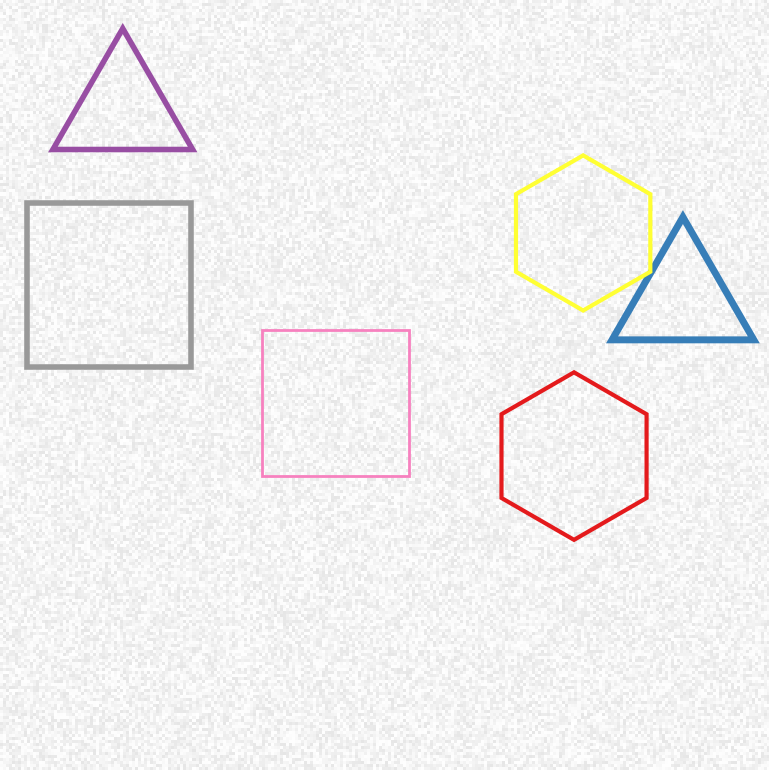[{"shape": "hexagon", "thickness": 1.5, "radius": 0.54, "center": [0.745, 0.408]}, {"shape": "triangle", "thickness": 2.5, "radius": 0.53, "center": [0.887, 0.612]}, {"shape": "triangle", "thickness": 2, "radius": 0.52, "center": [0.159, 0.858]}, {"shape": "hexagon", "thickness": 1.5, "radius": 0.5, "center": [0.757, 0.697]}, {"shape": "square", "thickness": 1, "radius": 0.48, "center": [0.436, 0.477]}, {"shape": "square", "thickness": 2, "radius": 0.53, "center": [0.142, 0.629]}]